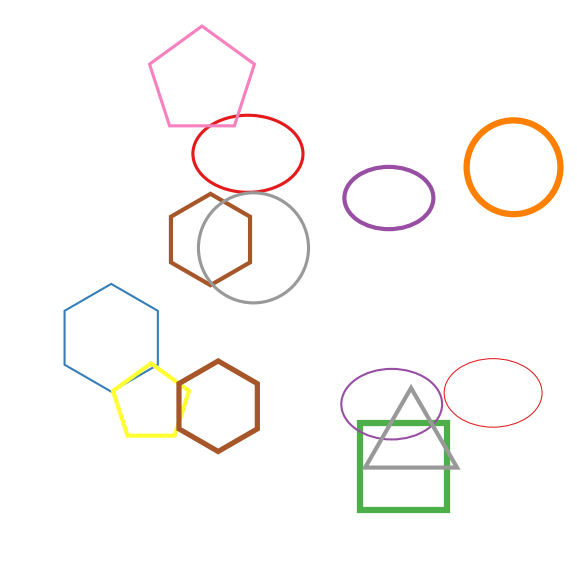[{"shape": "oval", "thickness": 0.5, "radius": 0.42, "center": [0.854, 0.319]}, {"shape": "oval", "thickness": 1.5, "radius": 0.48, "center": [0.429, 0.733]}, {"shape": "hexagon", "thickness": 1, "radius": 0.47, "center": [0.193, 0.414]}, {"shape": "square", "thickness": 3, "radius": 0.38, "center": [0.699, 0.191]}, {"shape": "oval", "thickness": 2, "radius": 0.39, "center": [0.673, 0.656]}, {"shape": "oval", "thickness": 1, "radius": 0.44, "center": [0.678, 0.299]}, {"shape": "circle", "thickness": 3, "radius": 0.41, "center": [0.889, 0.709]}, {"shape": "pentagon", "thickness": 2, "radius": 0.35, "center": [0.262, 0.301]}, {"shape": "hexagon", "thickness": 2, "radius": 0.4, "center": [0.364, 0.584]}, {"shape": "hexagon", "thickness": 2.5, "radius": 0.39, "center": [0.378, 0.296]}, {"shape": "pentagon", "thickness": 1.5, "radius": 0.48, "center": [0.35, 0.858]}, {"shape": "triangle", "thickness": 2, "radius": 0.46, "center": [0.712, 0.235]}, {"shape": "circle", "thickness": 1.5, "radius": 0.48, "center": [0.439, 0.57]}]